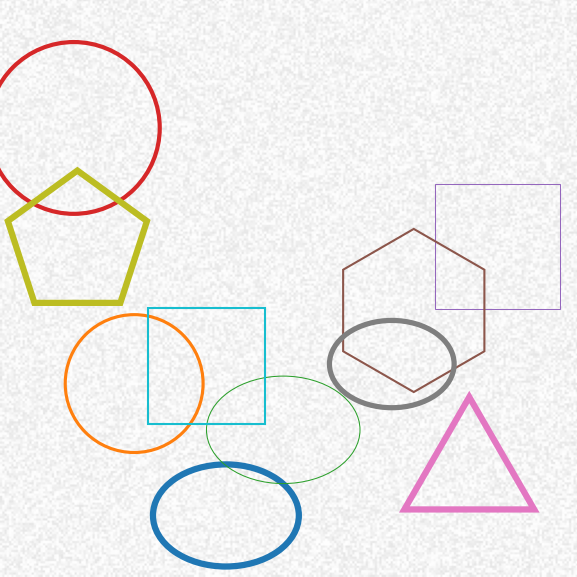[{"shape": "oval", "thickness": 3, "radius": 0.63, "center": [0.391, 0.107]}, {"shape": "circle", "thickness": 1.5, "radius": 0.6, "center": [0.232, 0.335]}, {"shape": "oval", "thickness": 0.5, "radius": 0.66, "center": [0.49, 0.255]}, {"shape": "circle", "thickness": 2, "radius": 0.74, "center": [0.128, 0.778]}, {"shape": "square", "thickness": 0.5, "radius": 0.54, "center": [0.861, 0.573]}, {"shape": "hexagon", "thickness": 1, "radius": 0.71, "center": [0.716, 0.461]}, {"shape": "triangle", "thickness": 3, "radius": 0.65, "center": [0.813, 0.182]}, {"shape": "oval", "thickness": 2.5, "radius": 0.54, "center": [0.678, 0.369]}, {"shape": "pentagon", "thickness": 3, "radius": 0.63, "center": [0.134, 0.577]}, {"shape": "square", "thickness": 1, "radius": 0.51, "center": [0.358, 0.365]}]